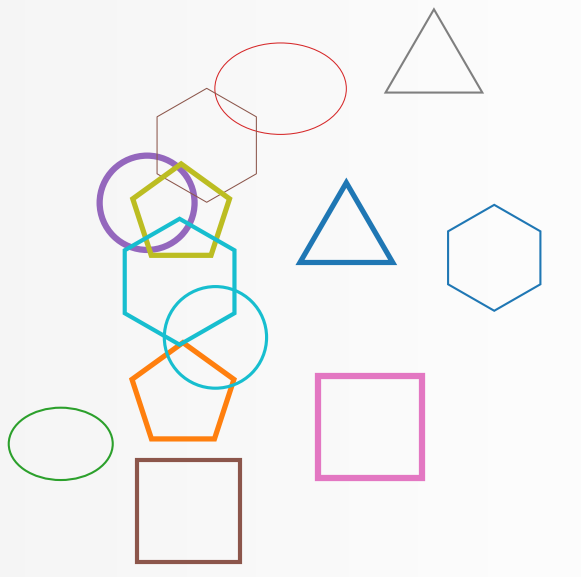[{"shape": "triangle", "thickness": 2.5, "radius": 0.46, "center": [0.596, 0.591]}, {"shape": "hexagon", "thickness": 1, "radius": 0.46, "center": [0.85, 0.553]}, {"shape": "pentagon", "thickness": 2.5, "radius": 0.46, "center": [0.315, 0.314]}, {"shape": "oval", "thickness": 1, "radius": 0.45, "center": [0.104, 0.231]}, {"shape": "oval", "thickness": 0.5, "radius": 0.57, "center": [0.483, 0.846]}, {"shape": "circle", "thickness": 3, "radius": 0.41, "center": [0.253, 0.648]}, {"shape": "square", "thickness": 2, "radius": 0.44, "center": [0.324, 0.114]}, {"shape": "hexagon", "thickness": 0.5, "radius": 0.49, "center": [0.356, 0.748]}, {"shape": "square", "thickness": 3, "radius": 0.45, "center": [0.637, 0.26]}, {"shape": "triangle", "thickness": 1, "radius": 0.48, "center": [0.747, 0.887]}, {"shape": "pentagon", "thickness": 2.5, "radius": 0.44, "center": [0.312, 0.628]}, {"shape": "circle", "thickness": 1.5, "radius": 0.44, "center": [0.371, 0.415]}, {"shape": "hexagon", "thickness": 2, "radius": 0.55, "center": [0.309, 0.511]}]